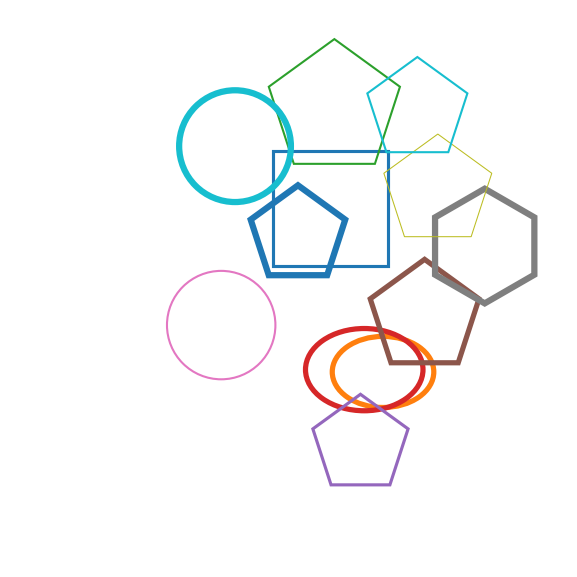[{"shape": "square", "thickness": 1.5, "radius": 0.5, "center": [0.572, 0.638]}, {"shape": "pentagon", "thickness": 3, "radius": 0.43, "center": [0.516, 0.592]}, {"shape": "oval", "thickness": 2.5, "radius": 0.44, "center": [0.663, 0.355]}, {"shape": "pentagon", "thickness": 1, "radius": 0.6, "center": [0.579, 0.812]}, {"shape": "oval", "thickness": 2.5, "radius": 0.51, "center": [0.631, 0.359]}, {"shape": "pentagon", "thickness": 1.5, "radius": 0.43, "center": [0.624, 0.23]}, {"shape": "pentagon", "thickness": 2.5, "radius": 0.49, "center": [0.735, 0.451]}, {"shape": "circle", "thickness": 1, "radius": 0.47, "center": [0.383, 0.436]}, {"shape": "hexagon", "thickness": 3, "radius": 0.5, "center": [0.839, 0.573]}, {"shape": "pentagon", "thickness": 0.5, "radius": 0.49, "center": [0.758, 0.669]}, {"shape": "pentagon", "thickness": 1, "radius": 0.46, "center": [0.723, 0.809]}, {"shape": "circle", "thickness": 3, "radius": 0.48, "center": [0.407, 0.746]}]